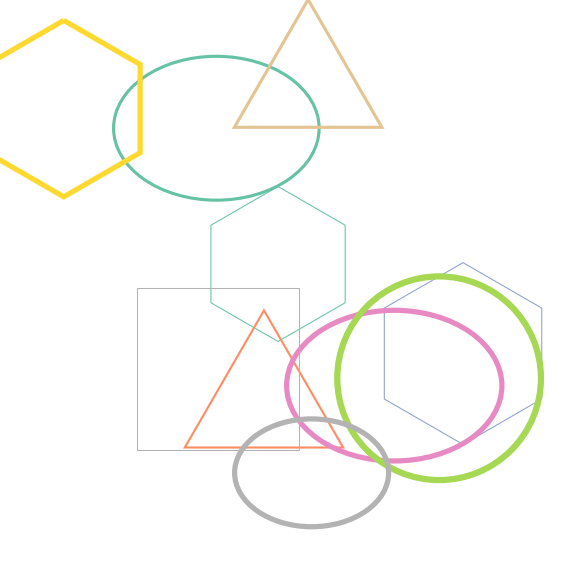[{"shape": "hexagon", "thickness": 0.5, "radius": 0.67, "center": [0.481, 0.542]}, {"shape": "oval", "thickness": 1.5, "radius": 0.89, "center": [0.375, 0.777]}, {"shape": "triangle", "thickness": 1, "radius": 0.79, "center": [0.457, 0.303]}, {"shape": "hexagon", "thickness": 0.5, "radius": 0.79, "center": [0.802, 0.387]}, {"shape": "oval", "thickness": 2.5, "radius": 0.93, "center": [0.683, 0.331]}, {"shape": "circle", "thickness": 3, "radius": 0.88, "center": [0.76, 0.344]}, {"shape": "hexagon", "thickness": 2.5, "radius": 0.76, "center": [0.11, 0.811]}, {"shape": "triangle", "thickness": 1.5, "radius": 0.74, "center": [0.534, 0.852]}, {"shape": "square", "thickness": 0.5, "radius": 0.7, "center": [0.377, 0.36]}, {"shape": "oval", "thickness": 2.5, "radius": 0.67, "center": [0.54, 0.18]}]